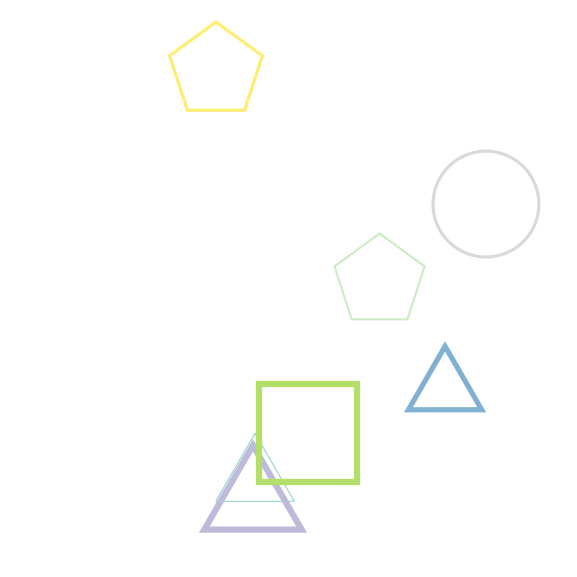[{"shape": "triangle", "thickness": 0.5, "radius": 0.39, "center": [0.442, 0.17]}, {"shape": "triangle", "thickness": 3, "radius": 0.49, "center": [0.438, 0.131]}, {"shape": "triangle", "thickness": 2.5, "radius": 0.37, "center": [0.771, 0.326]}, {"shape": "square", "thickness": 3, "radius": 0.43, "center": [0.533, 0.249]}, {"shape": "circle", "thickness": 1.5, "radius": 0.46, "center": [0.841, 0.646]}, {"shape": "pentagon", "thickness": 1, "radius": 0.41, "center": [0.657, 0.513]}, {"shape": "pentagon", "thickness": 1.5, "radius": 0.42, "center": [0.374, 0.877]}]